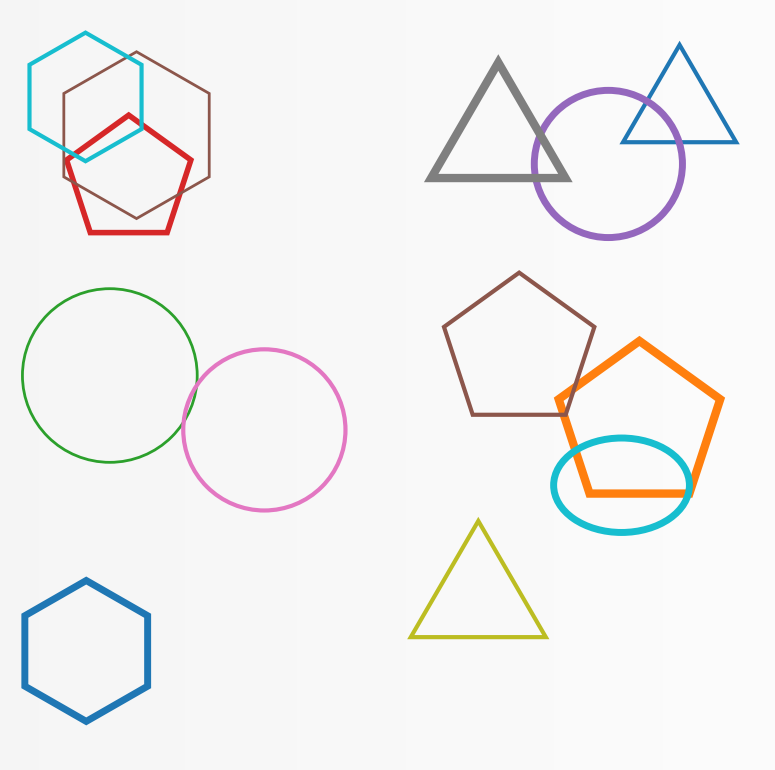[{"shape": "triangle", "thickness": 1.5, "radius": 0.42, "center": [0.877, 0.857]}, {"shape": "hexagon", "thickness": 2.5, "radius": 0.46, "center": [0.111, 0.155]}, {"shape": "pentagon", "thickness": 3, "radius": 0.55, "center": [0.825, 0.448]}, {"shape": "circle", "thickness": 1, "radius": 0.56, "center": [0.142, 0.512]}, {"shape": "pentagon", "thickness": 2, "radius": 0.42, "center": [0.166, 0.766]}, {"shape": "circle", "thickness": 2.5, "radius": 0.48, "center": [0.785, 0.787]}, {"shape": "pentagon", "thickness": 1.5, "radius": 0.51, "center": [0.67, 0.544]}, {"shape": "hexagon", "thickness": 1, "radius": 0.54, "center": [0.176, 0.824]}, {"shape": "circle", "thickness": 1.5, "radius": 0.52, "center": [0.341, 0.442]}, {"shape": "triangle", "thickness": 3, "radius": 0.5, "center": [0.643, 0.819]}, {"shape": "triangle", "thickness": 1.5, "radius": 0.5, "center": [0.617, 0.223]}, {"shape": "oval", "thickness": 2.5, "radius": 0.44, "center": [0.802, 0.37]}, {"shape": "hexagon", "thickness": 1.5, "radius": 0.42, "center": [0.11, 0.874]}]